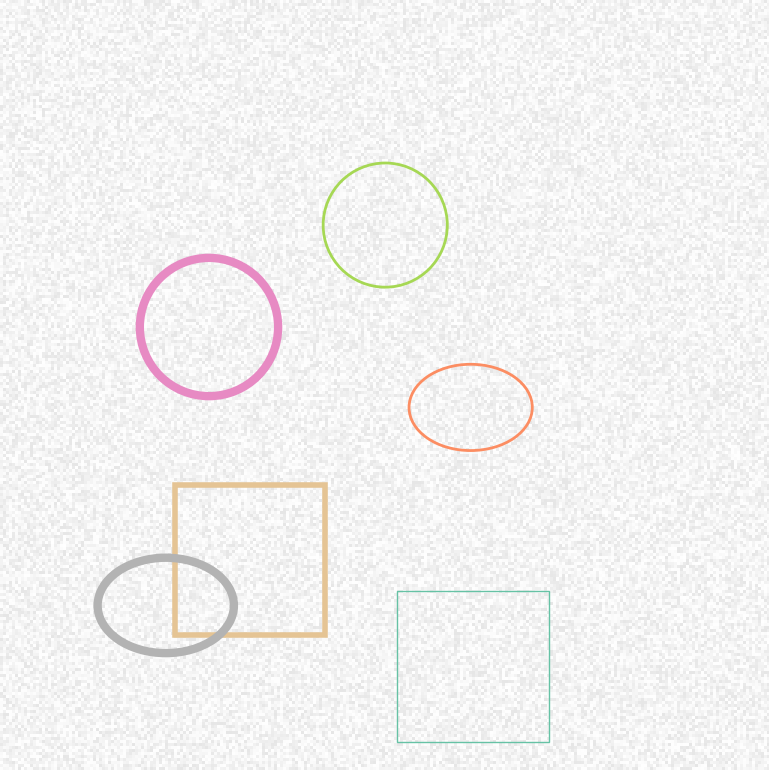[{"shape": "square", "thickness": 0.5, "radius": 0.49, "center": [0.614, 0.134]}, {"shape": "oval", "thickness": 1, "radius": 0.4, "center": [0.611, 0.471]}, {"shape": "circle", "thickness": 3, "radius": 0.45, "center": [0.271, 0.575]}, {"shape": "circle", "thickness": 1, "radius": 0.4, "center": [0.5, 0.708]}, {"shape": "square", "thickness": 2, "radius": 0.49, "center": [0.325, 0.272]}, {"shape": "oval", "thickness": 3, "radius": 0.44, "center": [0.215, 0.214]}]